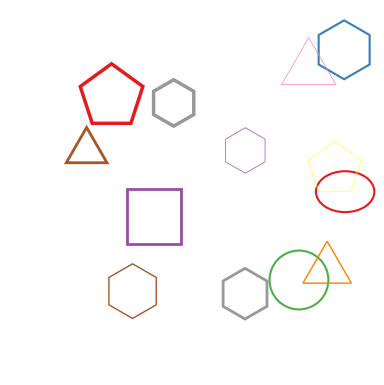[{"shape": "pentagon", "thickness": 2.5, "radius": 0.43, "center": [0.29, 0.749]}, {"shape": "oval", "thickness": 1.5, "radius": 0.38, "center": [0.897, 0.502]}, {"shape": "hexagon", "thickness": 1.5, "radius": 0.38, "center": [0.894, 0.871]}, {"shape": "circle", "thickness": 1.5, "radius": 0.38, "center": [0.777, 0.273]}, {"shape": "hexagon", "thickness": 0.5, "radius": 0.3, "center": [0.637, 0.609]}, {"shape": "square", "thickness": 2, "radius": 0.36, "center": [0.4, 0.438]}, {"shape": "triangle", "thickness": 1, "radius": 0.36, "center": [0.85, 0.301]}, {"shape": "pentagon", "thickness": 0.5, "radius": 0.36, "center": [0.869, 0.562]}, {"shape": "triangle", "thickness": 2, "radius": 0.31, "center": [0.225, 0.608]}, {"shape": "hexagon", "thickness": 1, "radius": 0.35, "center": [0.344, 0.244]}, {"shape": "triangle", "thickness": 0.5, "radius": 0.41, "center": [0.802, 0.821]}, {"shape": "hexagon", "thickness": 2, "radius": 0.33, "center": [0.636, 0.237]}, {"shape": "hexagon", "thickness": 2.5, "radius": 0.3, "center": [0.451, 0.733]}]